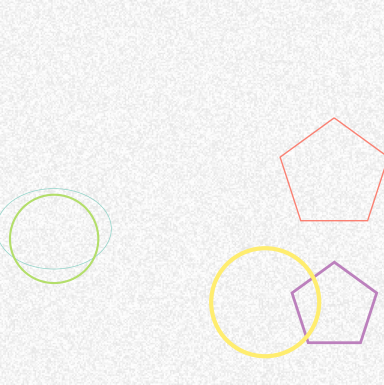[{"shape": "oval", "thickness": 0.5, "radius": 0.75, "center": [0.14, 0.406]}, {"shape": "pentagon", "thickness": 1, "radius": 0.74, "center": [0.868, 0.546]}, {"shape": "circle", "thickness": 1.5, "radius": 0.57, "center": [0.141, 0.379]}, {"shape": "pentagon", "thickness": 2, "radius": 0.58, "center": [0.868, 0.203]}, {"shape": "circle", "thickness": 3, "radius": 0.7, "center": [0.689, 0.215]}]